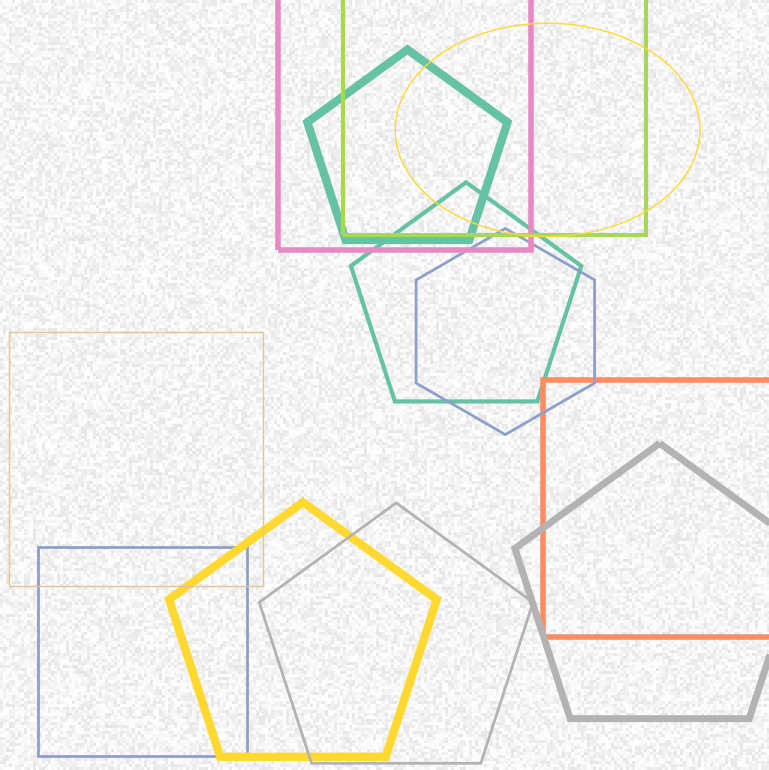[{"shape": "pentagon", "thickness": 1.5, "radius": 0.79, "center": [0.605, 0.606]}, {"shape": "pentagon", "thickness": 3, "radius": 0.68, "center": [0.529, 0.799]}, {"shape": "square", "thickness": 2, "radius": 0.83, "center": [0.872, 0.339]}, {"shape": "hexagon", "thickness": 1, "radius": 0.67, "center": [0.656, 0.569]}, {"shape": "square", "thickness": 1, "radius": 0.68, "center": [0.185, 0.154]}, {"shape": "square", "thickness": 2, "radius": 0.82, "center": [0.526, 0.839]}, {"shape": "square", "thickness": 1.5, "radius": 0.98, "center": [0.643, 0.891]}, {"shape": "oval", "thickness": 0.5, "radius": 0.99, "center": [0.711, 0.831]}, {"shape": "pentagon", "thickness": 3, "radius": 0.91, "center": [0.393, 0.165]}, {"shape": "square", "thickness": 0.5, "radius": 0.82, "center": [0.176, 0.404]}, {"shape": "pentagon", "thickness": 2.5, "radius": 0.99, "center": [0.857, 0.227]}, {"shape": "pentagon", "thickness": 1, "radius": 0.93, "center": [0.514, 0.16]}]